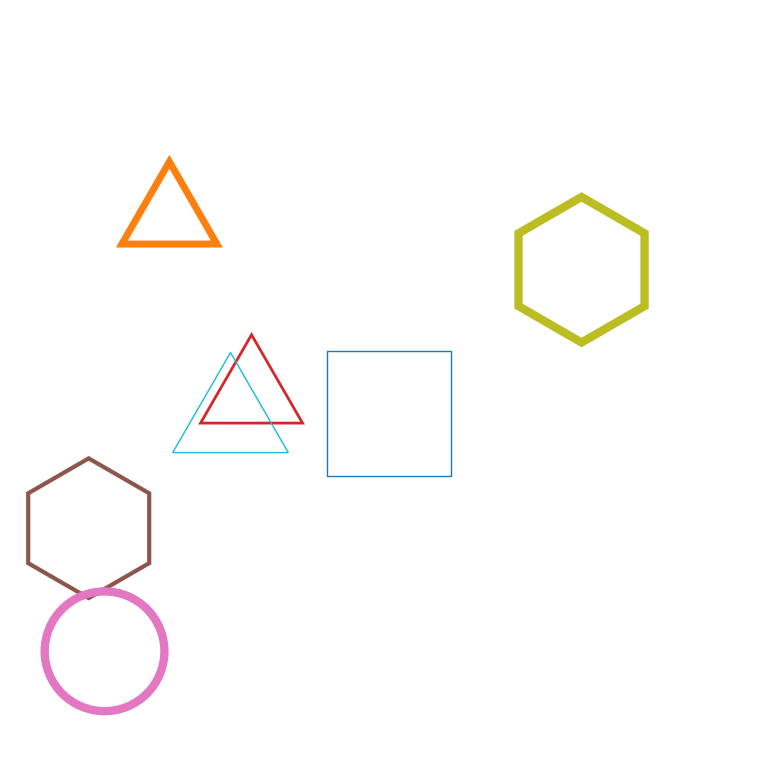[{"shape": "square", "thickness": 0.5, "radius": 0.4, "center": [0.505, 0.463]}, {"shape": "triangle", "thickness": 2.5, "radius": 0.36, "center": [0.22, 0.719]}, {"shape": "triangle", "thickness": 1, "radius": 0.38, "center": [0.327, 0.489]}, {"shape": "hexagon", "thickness": 1.5, "radius": 0.45, "center": [0.115, 0.314]}, {"shape": "circle", "thickness": 3, "radius": 0.39, "center": [0.136, 0.154]}, {"shape": "hexagon", "thickness": 3, "radius": 0.47, "center": [0.755, 0.65]}, {"shape": "triangle", "thickness": 0.5, "radius": 0.43, "center": [0.299, 0.456]}]